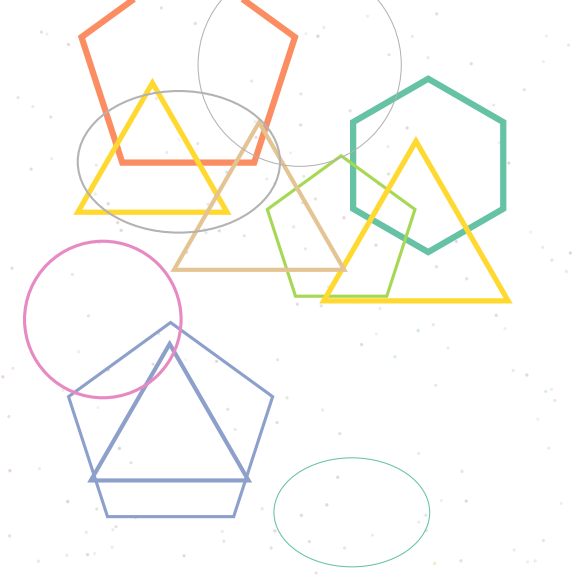[{"shape": "oval", "thickness": 0.5, "radius": 0.67, "center": [0.609, 0.112]}, {"shape": "hexagon", "thickness": 3, "radius": 0.75, "center": [0.741, 0.713]}, {"shape": "pentagon", "thickness": 3, "radius": 0.97, "center": [0.326, 0.875]}, {"shape": "triangle", "thickness": 2, "radius": 0.79, "center": [0.294, 0.246]}, {"shape": "pentagon", "thickness": 1.5, "radius": 0.93, "center": [0.295, 0.255]}, {"shape": "circle", "thickness": 1.5, "radius": 0.68, "center": [0.178, 0.446]}, {"shape": "pentagon", "thickness": 1.5, "radius": 0.67, "center": [0.591, 0.595]}, {"shape": "triangle", "thickness": 2.5, "radius": 0.92, "center": [0.72, 0.57]}, {"shape": "triangle", "thickness": 2.5, "radius": 0.75, "center": [0.264, 0.706]}, {"shape": "triangle", "thickness": 2, "radius": 0.85, "center": [0.449, 0.617]}, {"shape": "oval", "thickness": 1, "radius": 0.88, "center": [0.31, 0.719]}, {"shape": "circle", "thickness": 0.5, "radius": 0.88, "center": [0.519, 0.887]}]